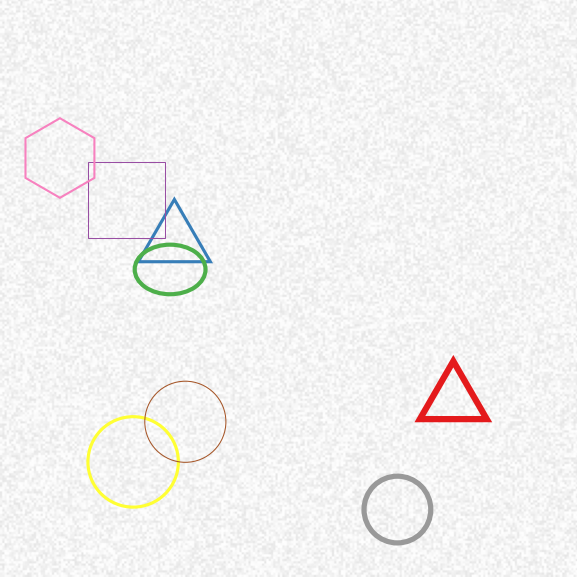[{"shape": "triangle", "thickness": 3, "radius": 0.33, "center": [0.785, 0.307]}, {"shape": "triangle", "thickness": 1.5, "radius": 0.36, "center": [0.302, 0.582]}, {"shape": "oval", "thickness": 2, "radius": 0.31, "center": [0.295, 0.533]}, {"shape": "square", "thickness": 0.5, "radius": 0.33, "center": [0.219, 0.653]}, {"shape": "circle", "thickness": 1.5, "radius": 0.39, "center": [0.231, 0.199]}, {"shape": "circle", "thickness": 0.5, "radius": 0.35, "center": [0.321, 0.269]}, {"shape": "hexagon", "thickness": 1, "radius": 0.34, "center": [0.104, 0.726]}, {"shape": "circle", "thickness": 2.5, "radius": 0.29, "center": [0.688, 0.117]}]